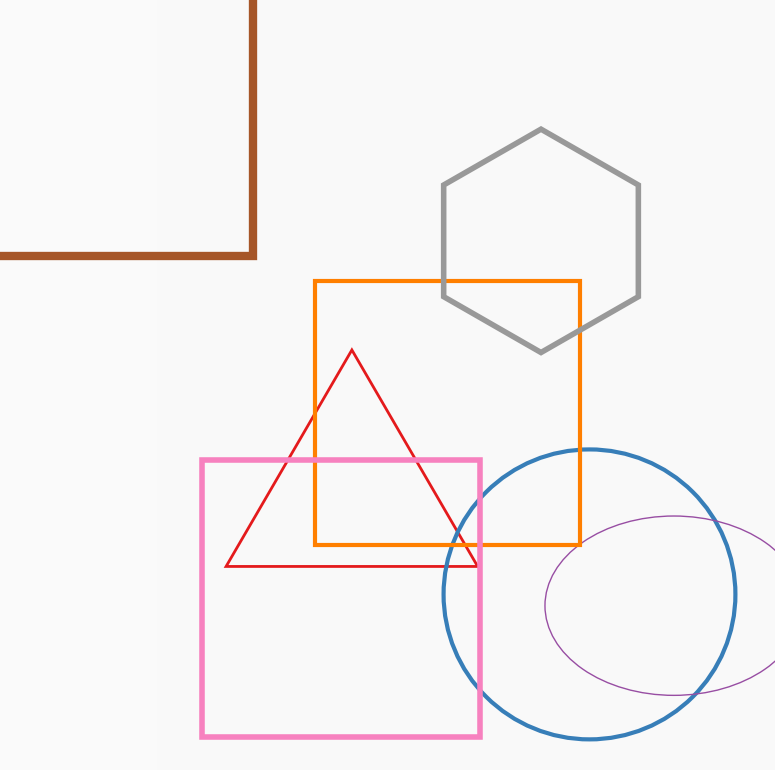[{"shape": "triangle", "thickness": 1, "radius": 0.94, "center": [0.454, 0.358]}, {"shape": "circle", "thickness": 1.5, "radius": 0.94, "center": [0.761, 0.228]}, {"shape": "oval", "thickness": 0.5, "radius": 0.83, "center": [0.87, 0.213]}, {"shape": "square", "thickness": 1.5, "radius": 0.86, "center": [0.578, 0.464]}, {"shape": "square", "thickness": 3, "radius": 0.91, "center": [0.144, 0.85]}, {"shape": "square", "thickness": 2, "radius": 0.9, "center": [0.44, 0.223]}, {"shape": "hexagon", "thickness": 2, "radius": 0.73, "center": [0.698, 0.687]}]